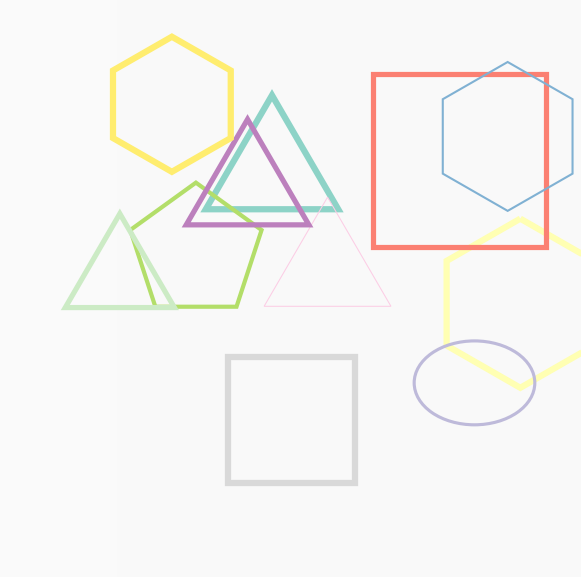[{"shape": "triangle", "thickness": 3, "radius": 0.66, "center": [0.468, 0.703]}, {"shape": "hexagon", "thickness": 3, "radius": 0.73, "center": [0.895, 0.474]}, {"shape": "oval", "thickness": 1.5, "radius": 0.52, "center": [0.816, 0.336]}, {"shape": "square", "thickness": 2.5, "radius": 0.75, "center": [0.791, 0.721]}, {"shape": "hexagon", "thickness": 1, "radius": 0.64, "center": [0.873, 0.763]}, {"shape": "pentagon", "thickness": 2, "radius": 0.59, "center": [0.337, 0.564]}, {"shape": "triangle", "thickness": 0.5, "radius": 0.63, "center": [0.564, 0.532]}, {"shape": "square", "thickness": 3, "radius": 0.55, "center": [0.501, 0.272]}, {"shape": "triangle", "thickness": 2.5, "radius": 0.61, "center": [0.426, 0.671]}, {"shape": "triangle", "thickness": 2.5, "radius": 0.54, "center": [0.206, 0.521]}, {"shape": "hexagon", "thickness": 3, "radius": 0.58, "center": [0.296, 0.819]}]